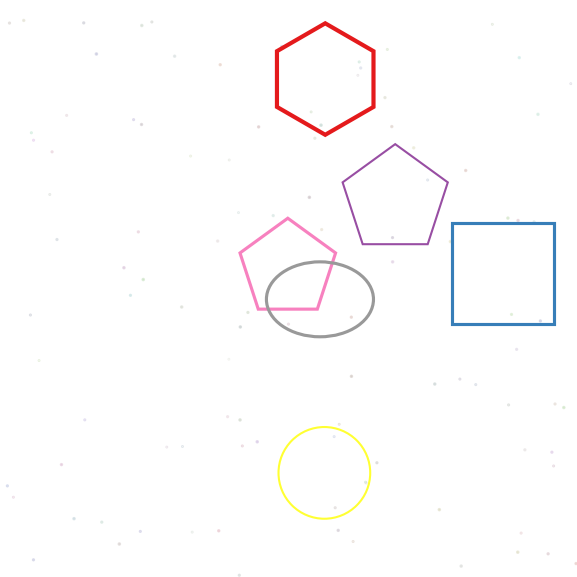[{"shape": "hexagon", "thickness": 2, "radius": 0.48, "center": [0.563, 0.862]}, {"shape": "square", "thickness": 1.5, "radius": 0.44, "center": [0.871, 0.526]}, {"shape": "pentagon", "thickness": 1, "radius": 0.48, "center": [0.684, 0.654]}, {"shape": "circle", "thickness": 1, "radius": 0.4, "center": [0.562, 0.18]}, {"shape": "pentagon", "thickness": 1.5, "radius": 0.44, "center": [0.498, 0.534]}, {"shape": "oval", "thickness": 1.5, "radius": 0.46, "center": [0.554, 0.481]}]